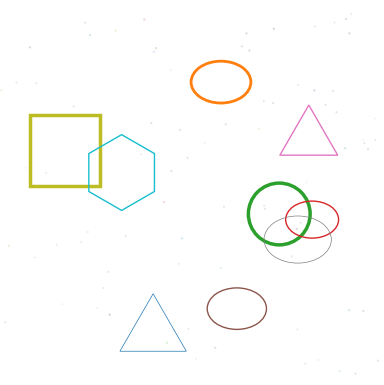[{"shape": "triangle", "thickness": 0.5, "radius": 0.5, "center": [0.398, 0.137]}, {"shape": "oval", "thickness": 2, "radius": 0.39, "center": [0.574, 0.787]}, {"shape": "circle", "thickness": 2.5, "radius": 0.4, "center": [0.725, 0.444]}, {"shape": "oval", "thickness": 1, "radius": 0.34, "center": [0.811, 0.43]}, {"shape": "oval", "thickness": 1, "radius": 0.38, "center": [0.615, 0.198]}, {"shape": "triangle", "thickness": 1, "radius": 0.43, "center": [0.802, 0.64]}, {"shape": "oval", "thickness": 0.5, "radius": 0.44, "center": [0.773, 0.378]}, {"shape": "square", "thickness": 2.5, "radius": 0.46, "center": [0.169, 0.609]}, {"shape": "hexagon", "thickness": 1, "radius": 0.49, "center": [0.316, 0.552]}]